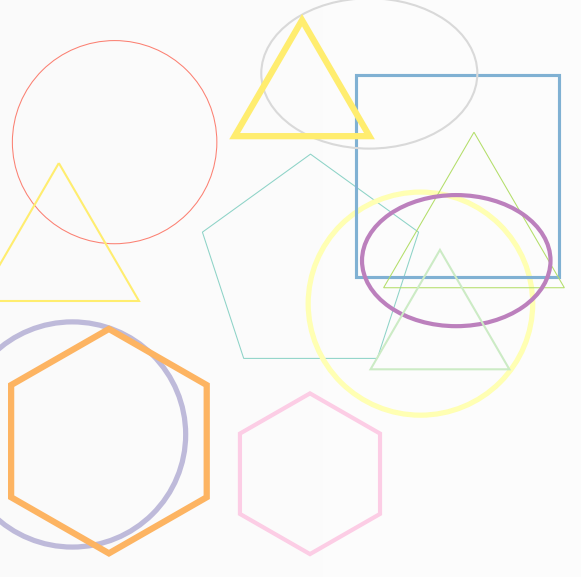[{"shape": "pentagon", "thickness": 0.5, "radius": 0.98, "center": [0.534, 0.537]}, {"shape": "circle", "thickness": 2.5, "radius": 0.97, "center": [0.723, 0.473]}, {"shape": "circle", "thickness": 2.5, "radius": 0.97, "center": [0.124, 0.247]}, {"shape": "circle", "thickness": 0.5, "radius": 0.88, "center": [0.197, 0.753]}, {"shape": "square", "thickness": 1.5, "radius": 0.87, "center": [0.786, 0.695]}, {"shape": "hexagon", "thickness": 3, "radius": 0.97, "center": [0.187, 0.235]}, {"shape": "triangle", "thickness": 0.5, "radius": 0.9, "center": [0.815, 0.591]}, {"shape": "hexagon", "thickness": 2, "radius": 0.7, "center": [0.533, 0.179]}, {"shape": "oval", "thickness": 1, "radius": 0.93, "center": [0.635, 0.872]}, {"shape": "oval", "thickness": 2, "radius": 0.81, "center": [0.785, 0.548]}, {"shape": "triangle", "thickness": 1, "radius": 0.69, "center": [0.757, 0.429]}, {"shape": "triangle", "thickness": 3, "radius": 0.67, "center": [0.52, 0.83]}, {"shape": "triangle", "thickness": 1, "radius": 0.8, "center": [0.101, 0.558]}]